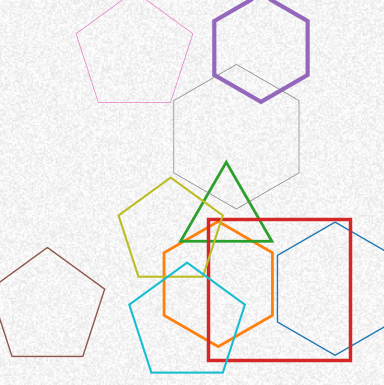[{"shape": "hexagon", "thickness": 1, "radius": 0.86, "center": [0.87, 0.25]}, {"shape": "hexagon", "thickness": 2, "radius": 0.81, "center": [0.567, 0.262]}, {"shape": "triangle", "thickness": 2, "radius": 0.68, "center": [0.588, 0.442]}, {"shape": "square", "thickness": 2.5, "radius": 0.92, "center": [0.724, 0.248]}, {"shape": "hexagon", "thickness": 3, "radius": 0.7, "center": [0.678, 0.875]}, {"shape": "pentagon", "thickness": 1, "radius": 0.78, "center": [0.123, 0.201]}, {"shape": "pentagon", "thickness": 0.5, "radius": 0.8, "center": [0.349, 0.863]}, {"shape": "hexagon", "thickness": 0.5, "radius": 0.94, "center": [0.614, 0.645]}, {"shape": "pentagon", "thickness": 1.5, "radius": 0.71, "center": [0.443, 0.396]}, {"shape": "pentagon", "thickness": 1.5, "radius": 0.79, "center": [0.486, 0.16]}]